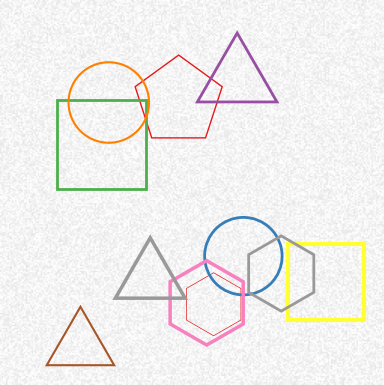[{"shape": "pentagon", "thickness": 1, "radius": 0.59, "center": [0.464, 0.738]}, {"shape": "hexagon", "thickness": 0.5, "radius": 0.41, "center": [0.555, 0.21]}, {"shape": "circle", "thickness": 2, "radius": 0.5, "center": [0.632, 0.335]}, {"shape": "square", "thickness": 2, "radius": 0.58, "center": [0.263, 0.625]}, {"shape": "triangle", "thickness": 2, "radius": 0.6, "center": [0.616, 0.795]}, {"shape": "circle", "thickness": 1.5, "radius": 0.52, "center": [0.283, 0.734]}, {"shape": "square", "thickness": 3, "radius": 0.49, "center": [0.847, 0.267]}, {"shape": "triangle", "thickness": 1.5, "radius": 0.51, "center": [0.209, 0.102]}, {"shape": "hexagon", "thickness": 2.5, "radius": 0.55, "center": [0.537, 0.213]}, {"shape": "hexagon", "thickness": 2, "radius": 0.49, "center": [0.73, 0.29]}, {"shape": "triangle", "thickness": 2.5, "radius": 0.52, "center": [0.39, 0.278]}]